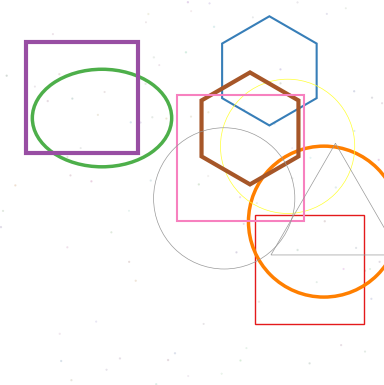[{"shape": "square", "thickness": 1, "radius": 0.71, "center": [0.805, 0.3]}, {"shape": "hexagon", "thickness": 1.5, "radius": 0.71, "center": [0.7, 0.816]}, {"shape": "oval", "thickness": 2.5, "radius": 0.9, "center": [0.265, 0.693]}, {"shape": "square", "thickness": 3, "radius": 0.72, "center": [0.213, 0.746]}, {"shape": "circle", "thickness": 2.5, "radius": 0.98, "center": [0.841, 0.424]}, {"shape": "circle", "thickness": 0.5, "radius": 0.87, "center": [0.747, 0.62]}, {"shape": "hexagon", "thickness": 3, "radius": 0.73, "center": [0.649, 0.666]}, {"shape": "square", "thickness": 1.5, "radius": 0.82, "center": [0.625, 0.59]}, {"shape": "circle", "thickness": 0.5, "radius": 0.92, "center": [0.582, 0.485]}, {"shape": "triangle", "thickness": 0.5, "radius": 0.97, "center": [0.871, 0.434]}]